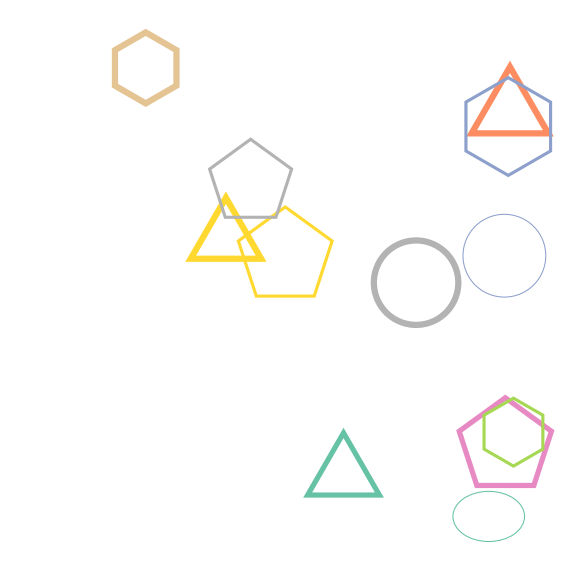[{"shape": "triangle", "thickness": 2.5, "radius": 0.36, "center": [0.595, 0.178]}, {"shape": "oval", "thickness": 0.5, "radius": 0.31, "center": [0.846, 0.105]}, {"shape": "triangle", "thickness": 3, "radius": 0.38, "center": [0.883, 0.807]}, {"shape": "hexagon", "thickness": 1.5, "radius": 0.42, "center": [0.88, 0.78]}, {"shape": "circle", "thickness": 0.5, "radius": 0.36, "center": [0.873, 0.556]}, {"shape": "pentagon", "thickness": 2.5, "radius": 0.42, "center": [0.875, 0.226]}, {"shape": "hexagon", "thickness": 1.5, "radius": 0.29, "center": [0.889, 0.251]}, {"shape": "triangle", "thickness": 3, "radius": 0.35, "center": [0.391, 0.586]}, {"shape": "pentagon", "thickness": 1.5, "radius": 0.43, "center": [0.494, 0.555]}, {"shape": "hexagon", "thickness": 3, "radius": 0.31, "center": [0.252, 0.882]}, {"shape": "pentagon", "thickness": 1.5, "radius": 0.37, "center": [0.434, 0.683]}, {"shape": "circle", "thickness": 3, "radius": 0.37, "center": [0.721, 0.51]}]